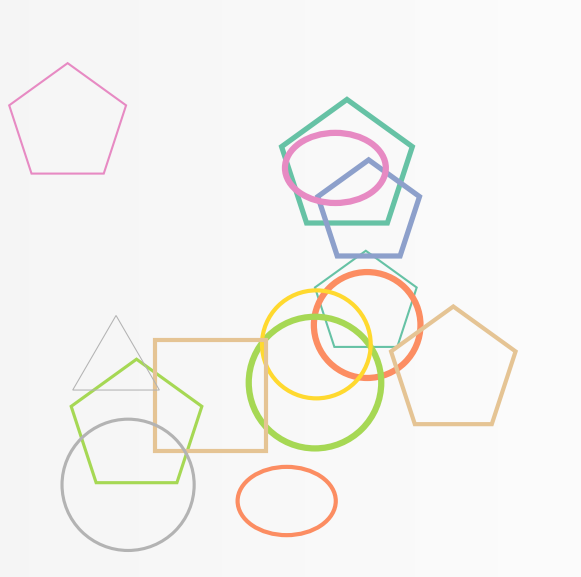[{"shape": "pentagon", "thickness": 2.5, "radius": 0.59, "center": [0.597, 0.709]}, {"shape": "pentagon", "thickness": 1, "radius": 0.46, "center": [0.629, 0.473]}, {"shape": "circle", "thickness": 3, "radius": 0.46, "center": [0.632, 0.436]}, {"shape": "oval", "thickness": 2, "radius": 0.42, "center": [0.493, 0.132]}, {"shape": "pentagon", "thickness": 2.5, "radius": 0.46, "center": [0.634, 0.63]}, {"shape": "oval", "thickness": 3, "radius": 0.43, "center": [0.577, 0.708]}, {"shape": "pentagon", "thickness": 1, "radius": 0.53, "center": [0.116, 0.784]}, {"shape": "circle", "thickness": 3, "radius": 0.57, "center": [0.542, 0.337]}, {"shape": "pentagon", "thickness": 1.5, "radius": 0.59, "center": [0.235, 0.259]}, {"shape": "circle", "thickness": 2, "radius": 0.47, "center": [0.544, 0.403]}, {"shape": "pentagon", "thickness": 2, "radius": 0.56, "center": [0.78, 0.356]}, {"shape": "square", "thickness": 2, "radius": 0.48, "center": [0.362, 0.314]}, {"shape": "circle", "thickness": 1.5, "radius": 0.57, "center": [0.22, 0.16]}, {"shape": "triangle", "thickness": 0.5, "radius": 0.43, "center": [0.2, 0.367]}]